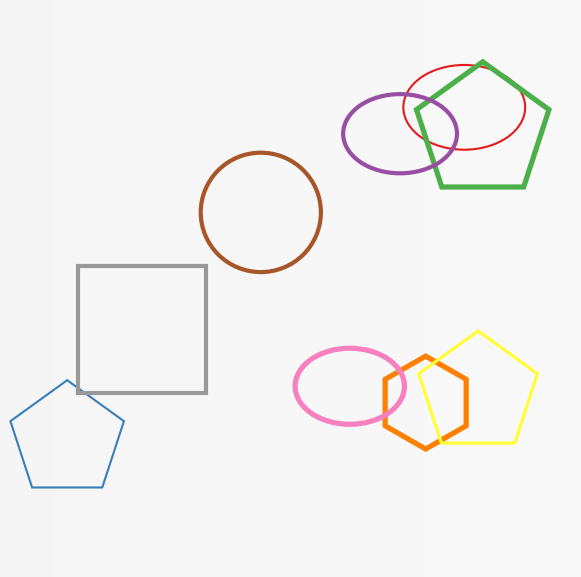[{"shape": "oval", "thickness": 1, "radius": 0.52, "center": [0.799, 0.813]}, {"shape": "pentagon", "thickness": 1, "radius": 0.51, "center": [0.116, 0.238]}, {"shape": "pentagon", "thickness": 2.5, "radius": 0.6, "center": [0.831, 0.772]}, {"shape": "oval", "thickness": 2, "radius": 0.49, "center": [0.688, 0.768]}, {"shape": "hexagon", "thickness": 2.5, "radius": 0.4, "center": [0.732, 0.302]}, {"shape": "pentagon", "thickness": 1.5, "radius": 0.54, "center": [0.823, 0.319]}, {"shape": "circle", "thickness": 2, "radius": 0.52, "center": [0.449, 0.631]}, {"shape": "oval", "thickness": 2.5, "radius": 0.47, "center": [0.602, 0.33]}, {"shape": "square", "thickness": 2, "radius": 0.55, "center": [0.244, 0.428]}]